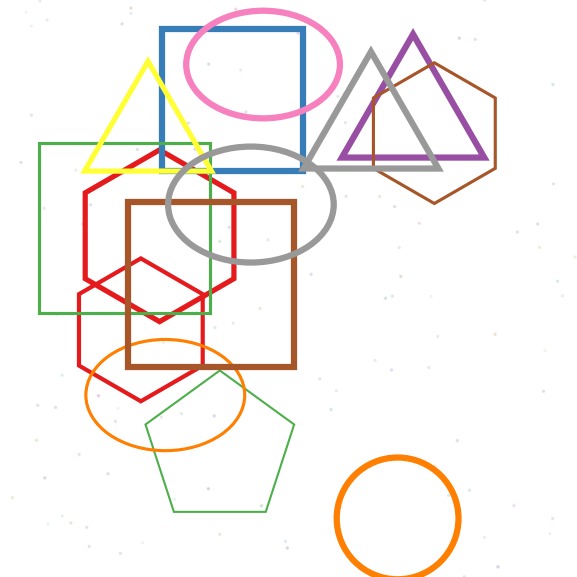[{"shape": "hexagon", "thickness": 2.5, "radius": 0.74, "center": [0.276, 0.591]}, {"shape": "hexagon", "thickness": 2, "radius": 0.62, "center": [0.244, 0.428]}, {"shape": "square", "thickness": 3, "radius": 0.61, "center": [0.402, 0.826]}, {"shape": "square", "thickness": 1.5, "radius": 0.74, "center": [0.216, 0.604]}, {"shape": "pentagon", "thickness": 1, "radius": 0.68, "center": [0.381, 0.222]}, {"shape": "triangle", "thickness": 3, "radius": 0.71, "center": [0.715, 0.797]}, {"shape": "oval", "thickness": 1.5, "radius": 0.69, "center": [0.286, 0.315]}, {"shape": "circle", "thickness": 3, "radius": 0.53, "center": [0.688, 0.101]}, {"shape": "triangle", "thickness": 2.5, "radius": 0.63, "center": [0.256, 0.766]}, {"shape": "hexagon", "thickness": 1.5, "radius": 0.61, "center": [0.752, 0.769]}, {"shape": "square", "thickness": 3, "radius": 0.71, "center": [0.365, 0.506]}, {"shape": "oval", "thickness": 3, "radius": 0.67, "center": [0.456, 0.887]}, {"shape": "oval", "thickness": 3, "radius": 0.72, "center": [0.434, 0.645]}, {"shape": "triangle", "thickness": 3, "radius": 0.67, "center": [0.642, 0.775]}]